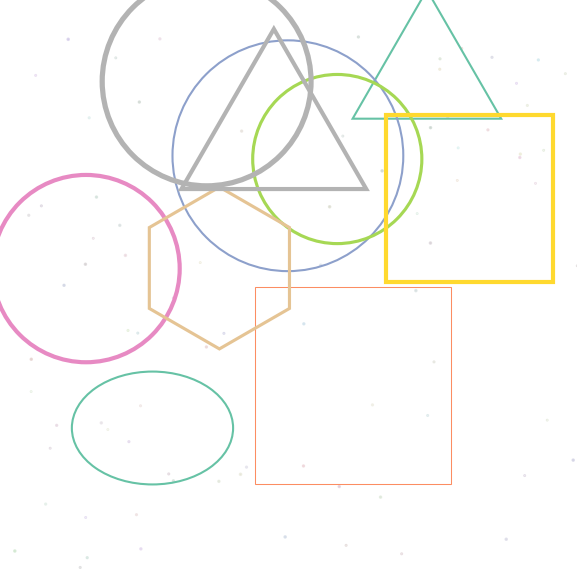[{"shape": "triangle", "thickness": 1, "radius": 0.74, "center": [0.739, 0.868]}, {"shape": "oval", "thickness": 1, "radius": 0.7, "center": [0.264, 0.258]}, {"shape": "square", "thickness": 0.5, "radius": 0.85, "center": [0.611, 0.332]}, {"shape": "circle", "thickness": 1, "radius": 1.0, "center": [0.499, 0.729]}, {"shape": "circle", "thickness": 2, "radius": 0.81, "center": [0.149, 0.534]}, {"shape": "circle", "thickness": 1.5, "radius": 0.73, "center": [0.584, 0.724]}, {"shape": "square", "thickness": 2, "radius": 0.72, "center": [0.813, 0.655]}, {"shape": "hexagon", "thickness": 1.5, "radius": 0.7, "center": [0.38, 0.535]}, {"shape": "circle", "thickness": 2.5, "radius": 0.9, "center": [0.358, 0.858]}, {"shape": "triangle", "thickness": 2, "radius": 0.92, "center": [0.474, 0.764]}]